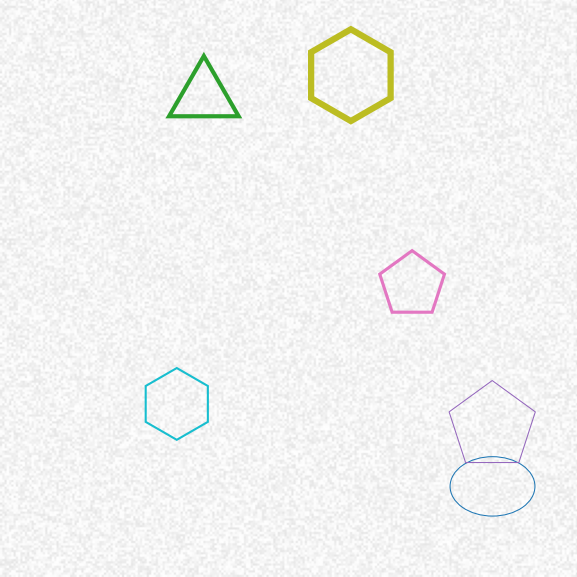[{"shape": "oval", "thickness": 0.5, "radius": 0.37, "center": [0.853, 0.157]}, {"shape": "triangle", "thickness": 2, "radius": 0.35, "center": [0.353, 0.833]}, {"shape": "pentagon", "thickness": 0.5, "radius": 0.39, "center": [0.852, 0.262]}, {"shape": "pentagon", "thickness": 1.5, "radius": 0.29, "center": [0.714, 0.506]}, {"shape": "hexagon", "thickness": 3, "radius": 0.4, "center": [0.608, 0.869]}, {"shape": "hexagon", "thickness": 1, "radius": 0.31, "center": [0.306, 0.3]}]